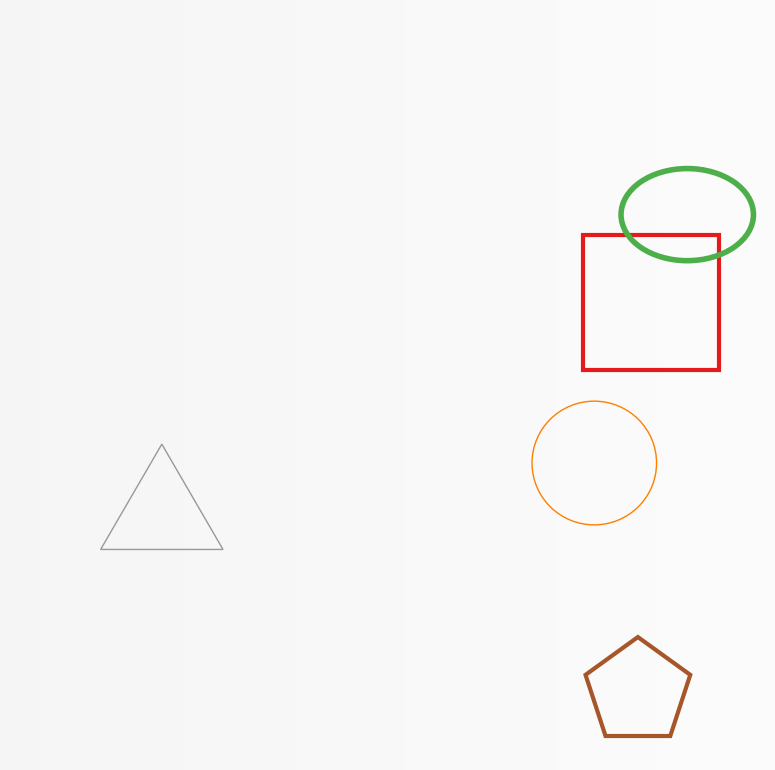[{"shape": "square", "thickness": 1.5, "radius": 0.44, "center": [0.84, 0.607]}, {"shape": "oval", "thickness": 2, "radius": 0.43, "center": [0.887, 0.721]}, {"shape": "circle", "thickness": 0.5, "radius": 0.4, "center": [0.767, 0.399]}, {"shape": "pentagon", "thickness": 1.5, "radius": 0.36, "center": [0.823, 0.102]}, {"shape": "triangle", "thickness": 0.5, "radius": 0.46, "center": [0.209, 0.332]}]